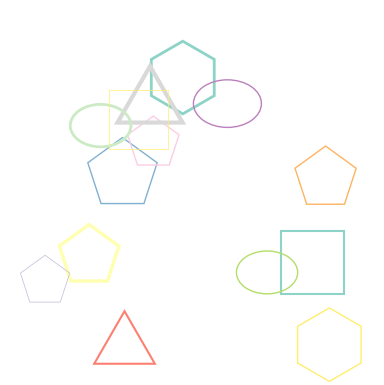[{"shape": "hexagon", "thickness": 2, "radius": 0.47, "center": [0.475, 0.799]}, {"shape": "square", "thickness": 1.5, "radius": 0.41, "center": [0.812, 0.318]}, {"shape": "pentagon", "thickness": 2.5, "radius": 0.41, "center": [0.232, 0.336]}, {"shape": "pentagon", "thickness": 0.5, "radius": 0.34, "center": [0.117, 0.27]}, {"shape": "triangle", "thickness": 1.5, "radius": 0.45, "center": [0.323, 0.101]}, {"shape": "pentagon", "thickness": 1, "radius": 0.47, "center": [0.318, 0.548]}, {"shape": "pentagon", "thickness": 1, "radius": 0.42, "center": [0.846, 0.537]}, {"shape": "oval", "thickness": 1, "radius": 0.4, "center": [0.694, 0.292]}, {"shape": "pentagon", "thickness": 1, "radius": 0.35, "center": [0.398, 0.628]}, {"shape": "triangle", "thickness": 3, "radius": 0.49, "center": [0.39, 0.73]}, {"shape": "oval", "thickness": 1, "radius": 0.44, "center": [0.591, 0.731]}, {"shape": "oval", "thickness": 2, "radius": 0.39, "center": [0.261, 0.674]}, {"shape": "hexagon", "thickness": 1, "radius": 0.48, "center": [0.855, 0.105]}, {"shape": "square", "thickness": 0.5, "radius": 0.38, "center": [0.359, 0.69]}]